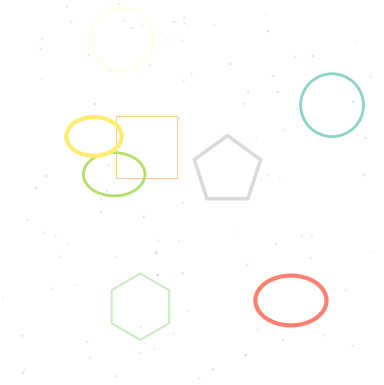[{"shape": "circle", "thickness": 2, "radius": 0.41, "center": [0.863, 0.727]}, {"shape": "circle", "thickness": 0.5, "radius": 0.41, "center": [0.316, 0.897]}, {"shape": "oval", "thickness": 3, "radius": 0.46, "center": [0.756, 0.22]}, {"shape": "square", "thickness": 0.5, "radius": 0.4, "center": [0.381, 0.618]}, {"shape": "oval", "thickness": 2, "radius": 0.4, "center": [0.296, 0.547]}, {"shape": "pentagon", "thickness": 2.5, "radius": 0.45, "center": [0.591, 0.557]}, {"shape": "hexagon", "thickness": 1.5, "radius": 0.43, "center": [0.365, 0.203]}, {"shape": "oval", "thickness": 3, "radius": 0.36, "center": [0.244, 0.646]}]